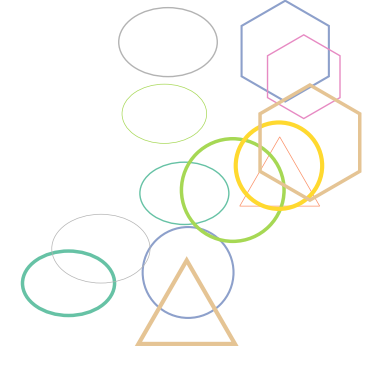[{"shape": "oval", "thickness": 1, "radius": 0.58, "center": [0.479, 0.498]}, {"shape": "oval", "thickness": 2.5, "radius": 0.6, "center": [0.178, 0.264]}, {"shape": "triangle", "thickness": 0.5, "radius": 0.6, "center": [0.727, 0.525]}, {"shape": "circle", "thickness": 1.5, "radius": 0.59, "center": [0.489, 0.292]}, {"shape": "hexagon", "thickness": 1.5, "radius": 0.65, "center": [0.741, 0.867]}, {"shape": "hexagon", "thickness": 1, "radius": 0.54, "center": [0.789, 0.801]}, {"shape": "circle", "thickness": 2.5, "radius": 0.67, "center": [0.605, 0.506]}, {"shape": "oval", "thickness": 0.5, "radius": 0.55, "center": [0.427, 0.704]}, {"shape": "circle", "thickness": 3, "radius": 0.56, "center": [0.725, 0.57]}, {"shape": "triangle", "thickness": 3, "radius": 0.72, "center": [0.485, 0.179]}, {"shape": "hexagon", "thickness": 2.5, "radius": 0.75, "center": [0.805, 0.63]}, {"shape": "oval", "thickness": 1, "radius": 0.64, "center": [0.436, 0.891]}, {"shape": "oval", "thickness": 0.5, "radius": 0.64, "center": [0.262, 0.354]}]